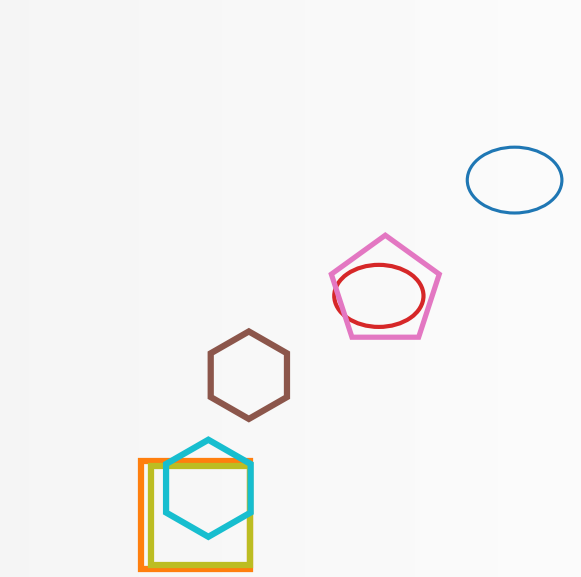[{"shape": "oval", "thickness": 1.5, "radius": 0.41, "center": [0.885, 0.687]}, {"shape": "square", "thickness": 3, "radius": 0.47, "center": [0.336, 0.107]}, {"shape": "oval", "thickness": 2, "radius": 0.38, "center": [0.652, 0.487]}, {"shape": "hexagon", "thickness": 3, "radius": 0.38, "center": [0.428, 0.349]}, {"shape": "pentagon", "thickness": 2.5, "radius": 0.49, "center": [0.663, 0.494]}, {"shape": "square", "thickness": 3, "radius": 0.43, "center": [0.345, 0.106]}, {"shape": "hexagon", "thickness": 3, "radius": 0.42, "center": [0.358, 0.154]}]